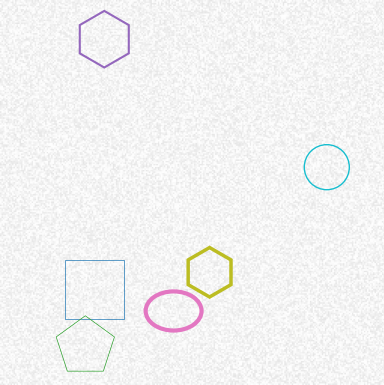[{"shape": "square", "thickness": 0.5, "radius": 0.38, "center": [0.246, 0.248]}, {"shape": "pentagon", "thickness": 0.5, "radius": 0.4, "center": [0.222, 0.1]}, {"shape": "hexagon", "thickness": 1.5, "radius": 0.37, "center": [0.271, 0.898]}, {"shape": "oval", "thickness": 3, "radius": 0.36, "center": [0.451, 0.192]}, {"shape": "hexagon", "thickness": 2.5, "radius": 0.32, "center": [0.544, 0.293]}, {"shape": "circle", "thickness": 1, "radius": 0.29, "center": [0.849, 0.566]}]